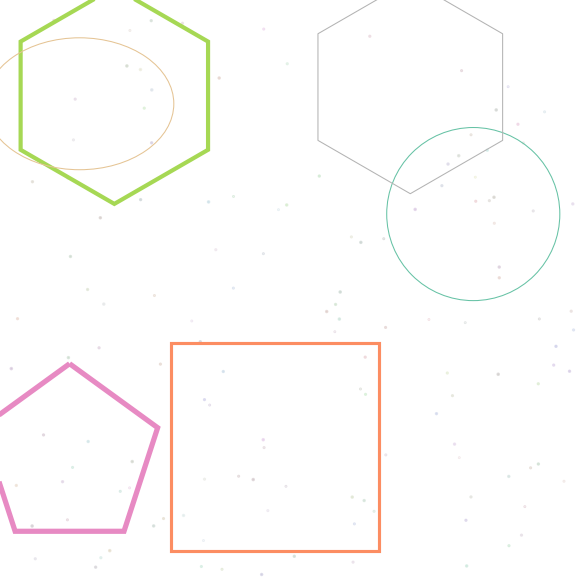[{"shape": "circle", "thickness": 0.5, "radius": 0.75, "center": [0.82, 0.628]}, {"shape": "square", "thickness": 1.5, "radius": 0.9, "center": [0.476, 0.226]}, {"shape": "pentagon", "thickness": 2.5, "radius": 0.8, "center": [0.12, 0.209]}, {"shape": "hexagon", "thickness": 2, "radius": 0.94, "center": [0.198, 0.833]}, {"shape": "oval", "thickness": 0.5, "radius": 0.82, "center": [0.138, 0.819]}, {"shape": "hexagon", "thickness": 0.5, "radius": 0.92, "center": [0.71, 0.848]}]